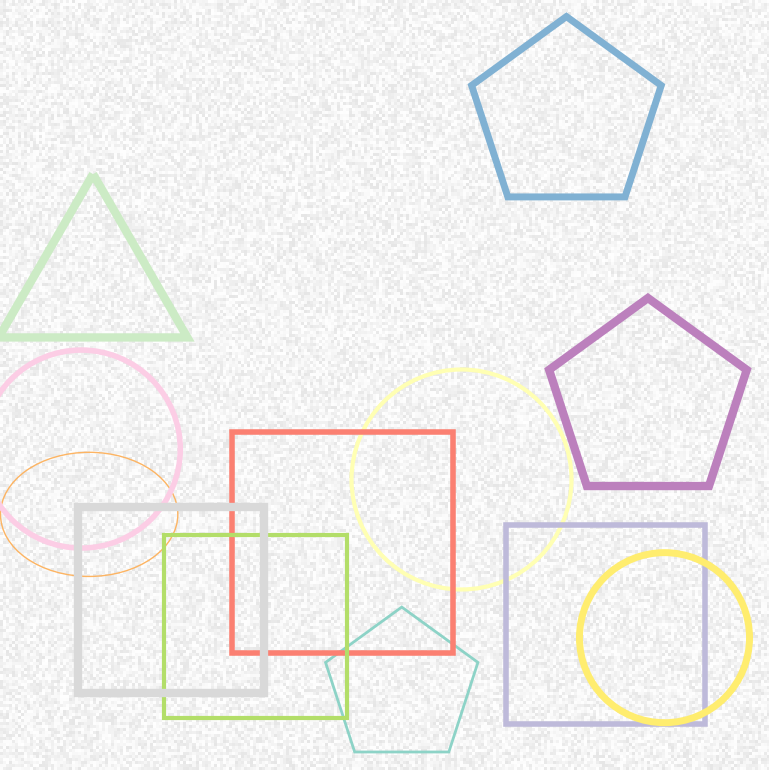[{"shape": "pentagon", "thickness": 1, "radius": 0.52, "center": [0.522, 0.108]}, {"shape": "circle", "thickness": 1.5, "radius": 0.71, "center": [0.599, 0.377]}, {"shape": "square", "thickness": 2, "radius": 0.64, "center": [0.786, 0.189]}, {"shape": "square", "thickness": 2, "radius": 0.72, "center": [0.445, 0.295]}, {"shape": "pentagon", "thickness": 2.5, "radius": 0.65, "center": [0.736, 0.849]}, {"shape": "oval", "thickness": 0.5, "radius": 0.58, "center": [0.116, 0.332]}, {"shape": "square", "thickness": 1.5, "radius": 0.6, "center": [0.331, 0.186]}, {"shape": "circle", "thickness": 2, "radius": 0.64, "center": [0.106, 0.417]}, {"shape": "square", "thickness": 3, "radius": 0.6, "center": [0.222, 0.221]}, {"shape": "pentagon", "thickness": 3, "radius": 0.67, "center": [0.841, 0.478]}, {"shape": "triangle", "thickness": 3, "radius": 0.71, "center": [0.121, 0.632]}, {"shape": "circle", "thickness": 2.5, "radius": 0.55, "center": [0.863, 0.172]}]